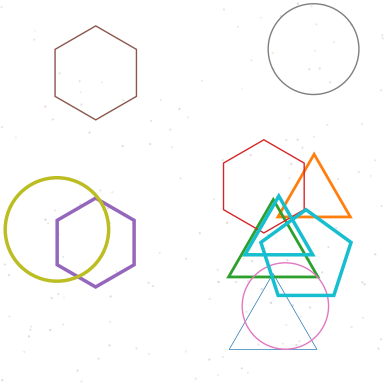[{"shape": "triangle", "thickness": 0.5, "radius": 0.66, "center": [0.709, 0.158]}, {"shape": "triangle", "thickness": 2, "radius": 0.54, "center": [0.816, 0.491]}, {"shape": "triangle", "thickness": 2, "radius": 0.67, "center": [0.71, 0.348]}, {"shape": "hexagon", "thickness": 1, "radius": 0.6, "center": [0.685, 0.516]}, {"shape": "hexagon", "thickness": 2.5, "radius": 0.58, "center": [0.248, 0.37]}, {"shape": "hexagon", "thickness": 1, "radius": 0.61, "center": [0.249, 0.811]}, {"shape": "circle", "thickness": 1, "radius": 0.56, "center": [0.741, 0.205]}, {"shape": "circle", "thickness": 1, "radius": 0.59, "center": [0.814, 0.872]}, {"shape": "circle", "thickness": 2.5, "radius": 0.67, "center": [0.148, 0.404]}, {"shape": "triangle", "thickness": 2.5, "radius": 0.51, "center": [0.724, 0.389]}, {"shape": "pentagon", "thickness": 2.5, "radius": 0.62, "center": [0.795, 0.332]}]